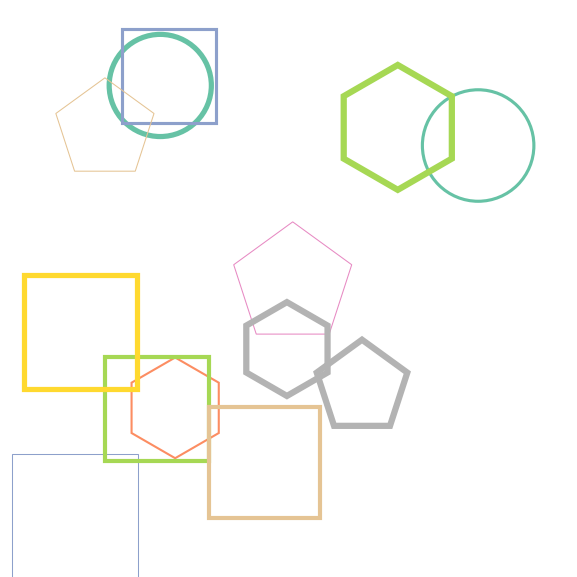[{"shape": "circle", "thickness": 2.5, "radius": 0.44, "center": [0.278, 0.851]}, {"shape": "circle", "thickness": 1.5, "radius": 0.48, "center": [0.828, 0.747]}, {"shape": "hexagon", "thickness": 1, "radius": 0.44, "center": [0.303, 0.293]}, {"shape": "square", "thickness": 0.5, "radius": 0.54, "center": [0.129, 0.104]}, {"shape": "square", "thickness": 1.5, "radius": 0.41, "center": [0.292, 0.867]}, {"shape": "pentagon", "thickness": 0.5, "radius": 0.54, "center": [0.507, 0.508]}, {"shape": "square", "thickness": 2, "radius": 0.45, "center": [0.272, 0.292]}, {"shape": "hexagon", "thickness": 3, "radius": 0.54, "center": [0.689, 0.779]}, {"shape": "square", "thickness": 2.5, "radius": 0.49, "center": [0.139, 0.424]}, {"shape": "pentagon", "thickness": 0.5, "radius": 0.45, "center": [0.182, 0.775]}, {"shape": "square", "thickness": 2, "radius": 0.48, "center": [0.458, 0.198]}, {"shape": "hexagon", "thickness": 3, "radius": 0.41, "center": [0.497, 0.395]}, {"shape": "pentagon", "thickness": 3, "radius": 0.41, "center": [0.627, 0.328]}]